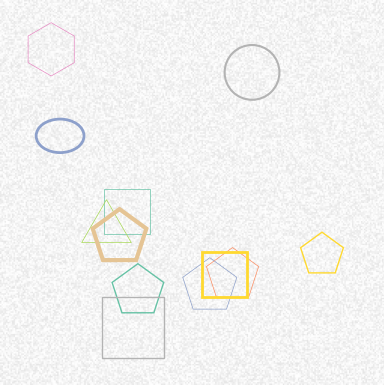[{"shape": "square", "thickness": 0.5, "radius": 0.3, "center": [0.331, 0.451]}, {"shape": "pentagon", "thickness": 1, "radius": 0.35, "center": [0.358, 0.245]}, {"shape": "pentagon", "thickness": 0.5, "radius": 0.36, "center": [0.604, 0.286]}, {"shape": "pentagon", "thickness": 0.5, "radius": 0.37, "center": [0.545, 0.257]}, {"shape": "oval", "thickness": 2, "radius": 0.31, "center": [0.156, 0.647]}, {"shape": "hexagon", "thickness": 0.5, "radius": 0.35, "center": [0.133, 0.872]}, {"shape": "triangle", "thickness": 0.5, "radius": 0.37, "center": [0.277, 0.407]}, {"shape": "pentagon", "thickness": 1, "radius": 0.29, "center": [0.836, 0.338]}, {"shape": "square", "thickness": 2, "radius": 0.29, "center": [0.583, 0.286]}, {"shape": "pentagon", "thickness": 3, "radius": 0.37, "center": [0.31, 0.384]}, {"shape": "square", "thickness": 1, "radius": 0.4, "center": [0.346, 0.15]}, {"shape": "circle", "thickness": 1.5, "radius": 0.36, "center": [0.655, 0.812]}]